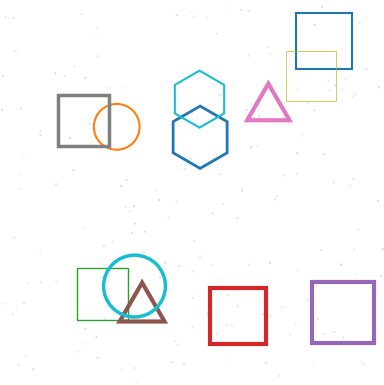[{"shape": "square", "thickness": 1.5, "radius": 0.36, "center": [0.842, 0.893]}, {"shape": "hexagon", "thickness": 2, "radius": 0.4, "center": [0.52, 0.644]}, {"shape": "circle", "thickness": 1.5, "radius": 0.3, "center": [0.303, 0.671]}, {"shape": "square", "thickness": 1, "radius": 0.33, "center": [0.265, 0.236]}, {"shape": "square", "thickness": 3, "radius": 0.37, "center": [0.618, 0.18]}, {"shape": "square", "thickness": 3, "radius": 0.4, "center": [0.891, 0.189]}, {"shape": "triangle", "thickness": 3, "radius": 0.34, "center": [0.369, 0.199]}, {"shape": "triangle", "thickness": 3, "radius": 0.32, "center": [0.697, 0.719]}, {"shape": "square", "thickness": 2.5, "radius": 0.33, "center": [0.217, 0.686]}, {"shape": "square", "thickness": 0.5, "radius": 0.32, "center": [0.807, 0.802]}, {"shape": "hexagon", "thickness": 1.5, "radius": 0.37, "center": [0.518, 0.742]}, {"shape": "circle", "thickness": 2.5, "radius": 0.4, "center": [0.349, 0.257]}]